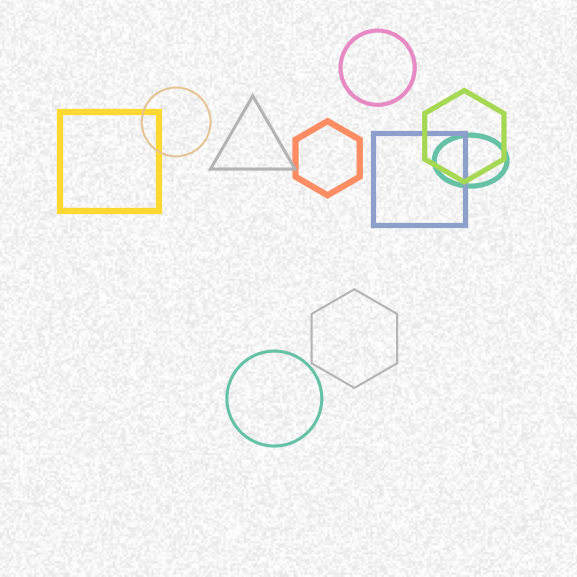[{"shape": "oval", "thickness": 2.5, "radius": 0.32, "center": [0.815, 0.721]}, {"shape": "circle", "thickness": 1.5, "radius": 0.41, "center": [0.475, 0.309]}, {"shape": "hexagon", "thickness": 3, "radius": 0.32, "center": [0.567, 0.725]}, {"shape": "square", "thickness": 2.5, "radius": 0.4, "center": [0.726, 0.69]}, {"shape": "circle", "thickness": 2, "radius": 0.32, "center": [0.654, 0.882]}, {"shape": "hexagon", "thickness": 2.5, "radius": 0.4, "center": [0.804, 0.763]}, {"shape": "square", "thickness": 3, "radius": 0.43, "center": [0.19, 0.719]}, {"shape": "circle", "thickness": 1, "radius": 0.3, "center": [0.305, 0.788]}, {"shape": "triangle", "thickness": 1.5, "radius": 0.42, "center": [0.438, 0.749]}, {"shape": "hexagon", "thickness": 1, "radius": 0.43, "center": [0.614, 0.413]}]